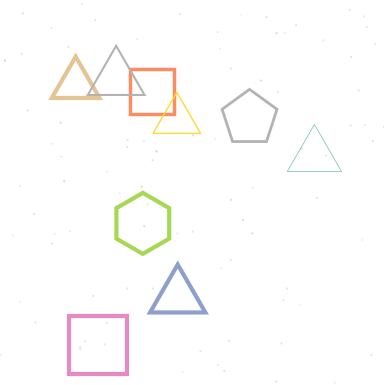[{"shape": "triangle", "thickness": 0.5, "radius": 0.41, "center": [0.817, 0.595]}, {"shape": "square", "thickness": 2.5, "radius": 0.29, "center": [0.396, 0.762]}, {"shape": "triangle", "thickness": 3, "radius": 0.41, "center": [0.462, 0.23]}, {"shape": "square", "thickness": 3, "radius": 0.38, "center": [0.255, 0.104]}, {"shape": "hexagon", "thickness": 3, "radius": 0.4, "center": [0.371, 0.42]}, {"shape": "triangle", "thickness": 1, "radius": 0.36, "center": [0.459, 0.689]}, {"shape": "triangle", "thickness": 3, "radius": 0.36, "center": [0.197, 0.781]}, {"shape": "triangle", "thickness": 1.5, "radius": 0.43, "center": [0.302, 0.796]}, {"shape": "pentagon", "thickness": 2, "radius": 0.37, "center": [0.648, 0.693]}]